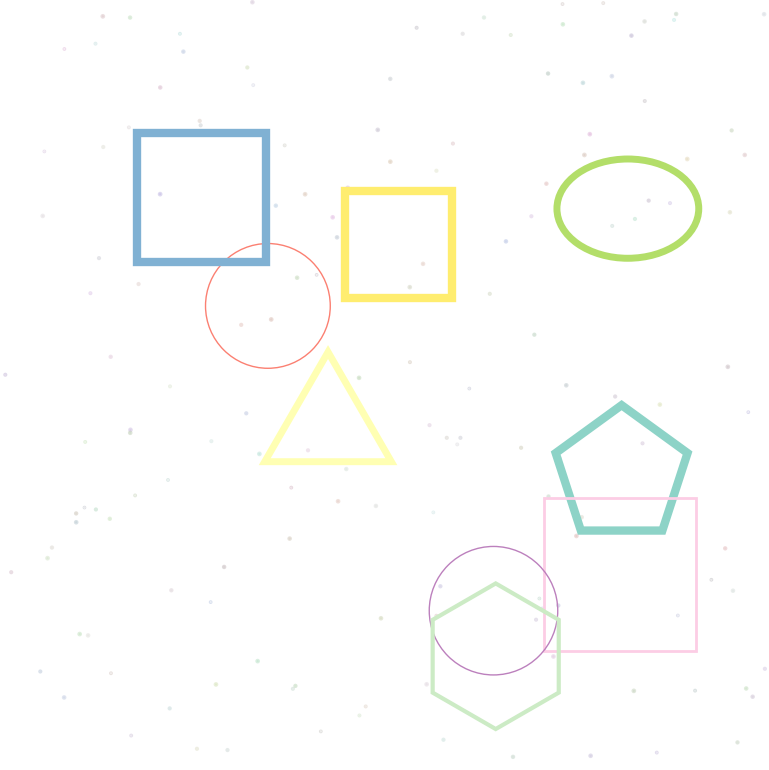[{"shape": "pentagon", "thickness": 3, "radius": 0.45, "center": [0.807, 0.384]}, {"shape": "triangle", "thickness": 2.5, "radius": 0.47, "center": [0.426, 0.448]}, {"shape": "circle", "thickness": 0.5, "radius": 0.41, "center": [0.348, 0.603]}, {"shape": "square", "thickness": 3, "radius": 0.42, "center": [0.262, 0.744]}, {"shape": "oval", "thickness": 2.5, "radius": 0.46, "center": [0.815, 0.729]}, {"shape": "square", "thickness": 1, "radius": 0.49, "center": [0.805, 0.254]}, {"shape": "circle", "thickness": 0.5, "radius": 0.42, "center": [0.641, 0.207]}, {"shape": "hexagon", "thickness": 1.5, "radius": 0.47, "center": [0.644, 0.148]}, {"shape": "square", "thickness": 3, "radius": 0.35, "center": [0.518, 0.682]}]